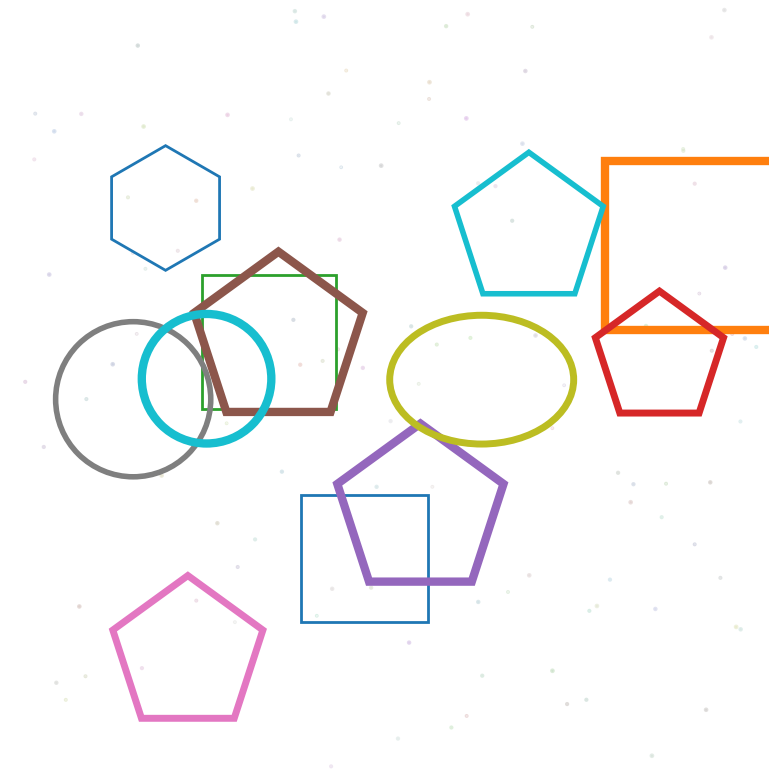[{"shape": "hexagon", "thickness": 1, "radius": 0.4, "center": [0.215, 0.73]}, {"shape": "square", "thickness": 1, "radius": 0.41, "center": [0.473, 0.275]}, {"shape": "square", "thickness": 3, "radius": 0.55, "center": [0.895, 0.681]}, {"shape": "square", "thickness": 1, "radius": 0.44, "center": [0.349, 0.556]}, {"shape": "pentagon", "thickness": 2.5, "radius": 0.44, "center": [0.856, 0.534]}, {"shape": "pentagon", "thickness": 3, "radius": 0.57, "center": [0.546, 0.336]}, {"shape": "pentagon", "thickness": 3, "radius": 0.58, "center": [0.362, 0.558]}, {"shape": "pentagon", "thickness": 2.5, "radius": 0.51, "center": [0.244, 0.15]}, {"shape": "circle", "thickness": 2, "radius": 0.5, "center": [0.173, 0.482]}, {"shape": "oval", "thickness": 2.5, "radius": 0.6, "center": [0.626, 0.507]}, {"shape": "circle", "thickness": 3, "radius": 0.42, "center": [0.268, 0.508]}, {"shape": "pentagon", "thickness": 2, "radius": 0.51, "center": [0.687, 0.701]}]